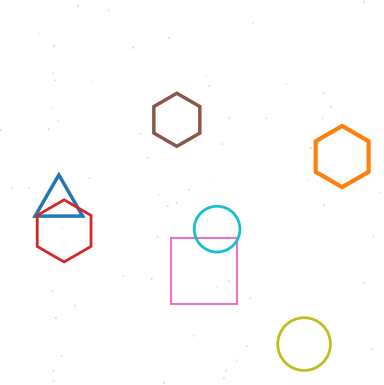[{"shape": "triangle", "thickness": 2.5, "radius": 0.36, "center": [0.153, 0.474]}, {"shape": "hexagon", "thickness": 3, "radius": 0.4, "center": [0.889, 0.593]}, {"shape": "hexagon", "thickness": 2, "radius": 0.4, "center": [0.167, 0.4]}, {"shape": "hexagon", "thickness": 2.5, "radius": 0.34, "center": [0.459, 0.689]}, {"shape": "square", "thickness": 1.5, "radius": 0.43, "center": [0.529, 0.297]}, {"shape": "circle", "thickness": 2, "radius": 0.34, "center": [0.79, 0.106]}, {"shape": "circle", "thickness": 2, "radius": 0.3, "center": [0.564, 0.405]}]